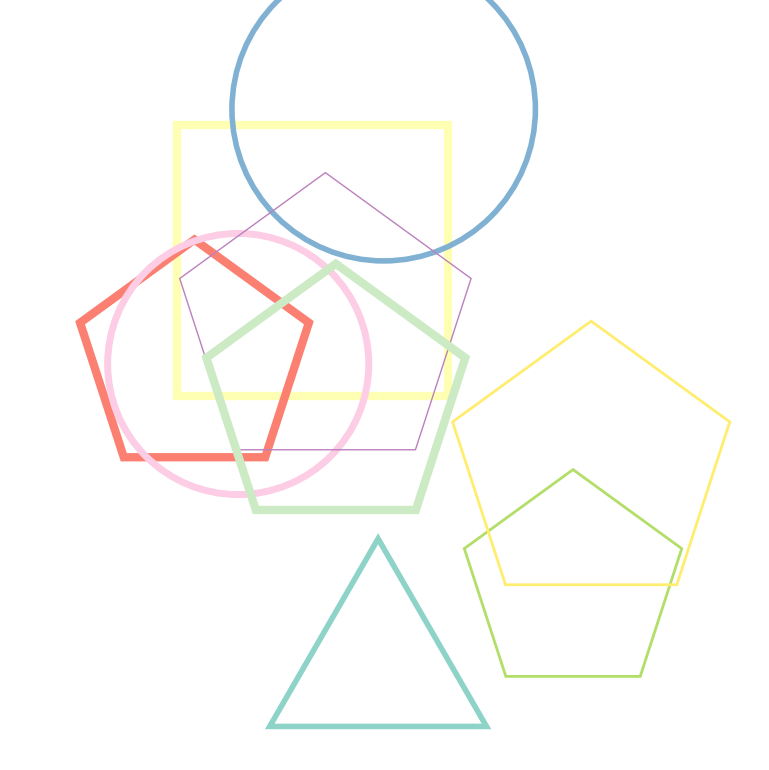[{"shape": "triangle", "thickness": 2, "radius": 0.81, "center": [0.491, 0.138]}, {"shape": "square", "thickness": 3, "radius": 0.88, "center": [0.406, 0.661]}, {"shape": "pentagon", "thickness": 3, "radius": 0.78, "center": [0.253, 0.533]}, {"shape": "circle", "thickness": 2, "radius": 0.99, "center": [0.498, 0.858]}, {"shape": "pentagon", "thickness": 1, "radius": 0.74, "center": [0.744, 0.242]}, {"shape": "circle", "thickness": 2.5, "radius": 0.85, "center": [0.309, 0.527]}, {"shape": "pentagon", "thickness": 0.5, "radius": 0.99, "center": [0.423, 0.577]}, {"shape": "pentagon", "thickness": 3, "radius": 0.88, "center": [0.436, 0.481]}, {"shape": "pentagon", "thickness": 1, "radius": 0.95, "center": [0.768, 0.394]}]